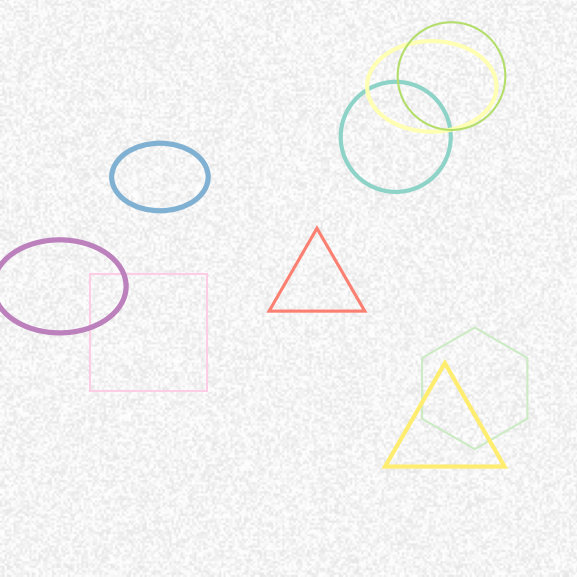[{"shape": "circle", "thickness": 2, "radius": 0.48, "center": [0.685, 0.762]}, {"shape": "oval", "thickness": 2, "radius": 0.56, "center": [0.748, 0.849]}, {"shape": "triangle", "thickness": 1.5, "radius": 0.48, "center": [0.549, 0.508]}, {"shape": "oval", "thickness": 2.5, "radius": 0.42, "center": [0.277, 0.693]}, {"shape": "circle", "thickness": 1, "radius": 0.47, "center": [0.782, 0.867]}, {"shape": "square", "thickness": 1, "radius": 0.51, "center": [0.256, 0.423]}, {"shape": "oval", "thickness": 2.5, "radius": 0.58, "center": [0.103, 0.503]}, {"shape": "hexagon", "thickness": 1, "radius": 0.53, "center": [0.822, 0.327]}, {"shape": "triangle", "thickness": 2, "radius": 0.6, "center": [0.77, 0.251]}]